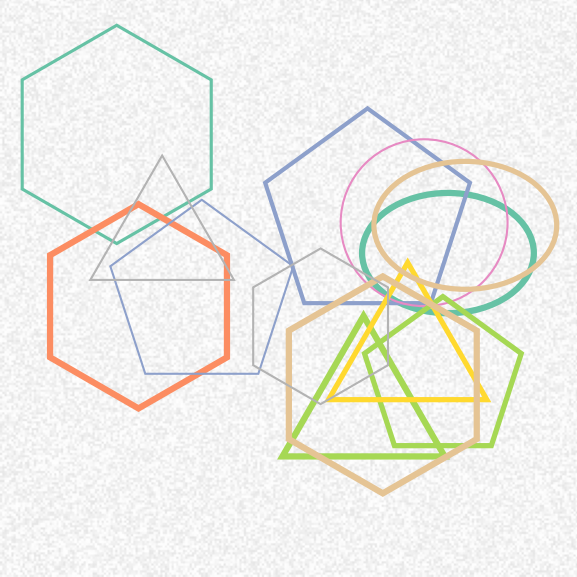[{"shape": "oval", "thickness": 3, "radius": 0.74, "center": [0.776, 0.561]}, {"shape": "hexagon", "thickness": 1.5, "radius": 0.94, "center": [0.202, 0.766]}, {"shape": "hexagon", "thickness": 3, "radius": 0.88, "center": [0.24, 0.469]}, {"shape": "pentagon", "thickness": 1, "radius": 0.83, "center": [0.349, 0.487]}, {"shape": "pentagon", "thickness": 2, "radius": 0.93, "center": [0.636, 0.625]}, {"shape": "circle", "thickness": 1, "radius": 0.72, "center": [0.734, 0.613]}, {"shape": "triangle", "thickness": 3, "radius": 0.81, "center": [0.63, 0.29]}, {"shape": "pentagon", "thickness": 2.5, "radius": 0.71, "center": [0.767, 0.343]}, {"shape": "triangle", "thickness": 2.5, "radius": 0.79, "center": [0.706, 0.386]}, {"shape": "oval", "thickness": 2.5, "radius": 0.79, "center": [0.806, 0.609]}, {"shape": "hexagon", "thickness": 3, "radius": 0.94, "center": [0.663, 0.333]}, {"shape": "triangle", "thickness": 1, "radius": 0.72, "center": [0.281, 0.586]}, {"shape": "hexagon", "thickness": 1, "radius": 0.67, "center": [0.555, 0.434]}]